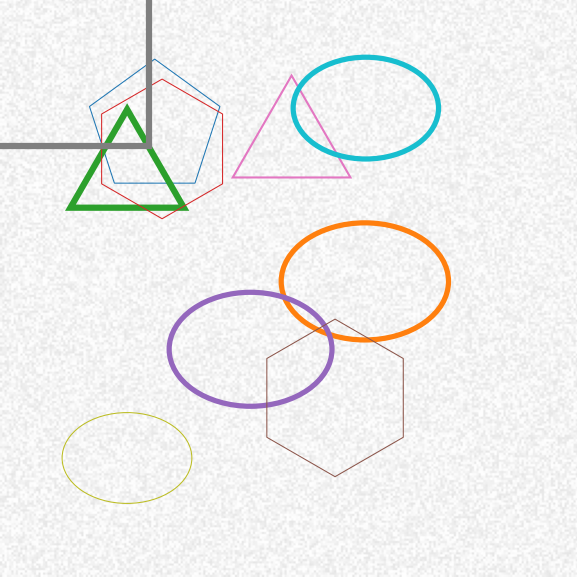[{"shape": "pentagon", "thickness": 0.5, "radius": 0.59, "center": [0.268, 0.778]}, {"shape": "oval", "thickness": 2.5, "radius": 0.72, "center": [0.632, 0.512]}, {"shape": "triangle", "thickness": 3, "radius": 0.57, "center": [0.22, 0.696]}, {"shape": "hexagon", "thickness": 0.5, "radius": 0.6, "center": [0.281, 0.741]}, {"shape": "oval", "thickness": 2.5, "radius": 0.7, "center": [0.434, 0.394]}, {"shape": "hexagon", "thickness": 0.5, "radius": 0.68, "center": [0.58, 0.31]}, {"shape": "triangle", "thickness": 1, "radius": 0.59, "center": [0.505, 0.751]}, {"shape": "square", "thickness": 3, "radius": 0.69, "center": [0.119, 0.886]}, {"shape": "oval", "thickness": 0.5, "radius": 0.56, "center": [0.22, 0.206]}, {"shape": "oval", "thickness": 2.5, "radius": 0.63, "center": [0.634, 0.812]}]